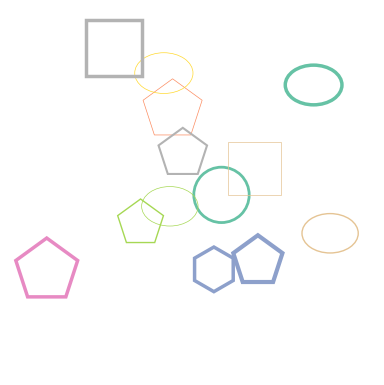[{"shape": "circle", "thickness": 2, "radius": 0.36, "center": [0.575, 0.494]}, {"shape": "oval", "thickness": 2.5, "radius": 0.37, "center": [0.815, 0.779]}, {"shape": "pentagon", "thickness": 0.5, "radius": 0.4, "center": [0.448, 0.715]}, {"shape": "hexagon", "thickness": 2.5, "radius": 0.29, "center": [0.556, 0.3]}, {"shape": "pentagon", "thickness": 3, "radius": 0.34, "center": [0.67, 0.322]}, {"shape": "pentagon", "thickness": 2.5, "radius": 0.42, "center": [0.121, 0.297]}, {"shape": "pentagon", "thickness": 1, "radius": 0.31, "center": [0.365, 0.421]}, {"shape": "oval", "thickness": 0.5, "radius": 0.37, "center": [0.441, 0.464]}, {"shape": "oval", "thickness": 0.5, "radius": 0.38, "center": [0.426, 0.81]}, {"shape": "oval", "thickness": 1, "radius": 0.37, "center": [0.857, 0.394]}, {"shape": "square", "thickness": 0.5, "radius": 0.34, "center": [0.661, 0.562]}, {"shape": "square", "thickness": 2.5, "radius": 0.36, "center": [0.297, 0.875]}, {"shape": "pentagon", "thickness": 1.5, "radius": 0.33, "center": [0.475, 0.602]}]